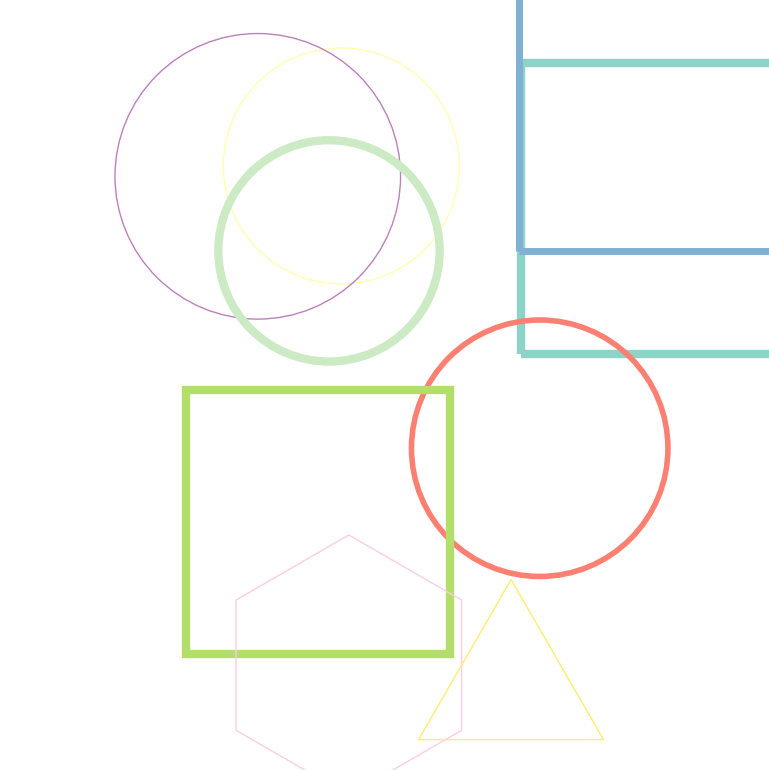[{"shape": "square", "thickness": 3, "radius": 0.94, "center": [0.866, 0.729]}, {"shape": "circle", "thickness": 0.5, "radius": 0.77, "center": [0.443, 0.785]}, {"shape": "circle", "thickness": 2, "radius": 0.83, "center": [0.701, 0.418]}, {"shape": "square", "thickness": 2.5, "radius": 0.96, "center": [0.865, 0.866]}, {"shape": "square", "thickness": 3, "radius": 0.86, "center": [0.413, 0.322]}, {"shape": "hexagon", "thickness": 0.5, "radius": 0.85, "center": [0.453, 0.136]}, {"shape": "circle", "thickness": 0.5, "radius": 0.93, "center": [0.335, 0.771]}, {"shape": "circle", "thickness": 3, "radius": 0.72, "center": [0.427, 0.674]}, {"shape": "triangle", "thickness": 0.5, "radius": 0.69, "center": [0.664, 0.109]}]